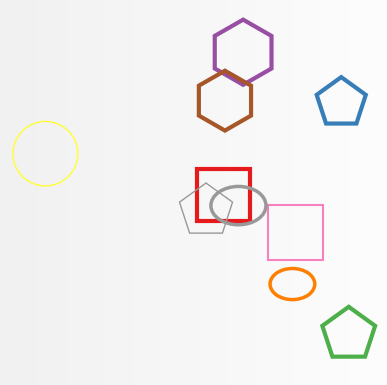[{"shape": "square", "thickness": 3, "radius": 0.34, "center": [0.577, 0.494]}, {"shape": "pentagon", "thickness": 3, "radius": 0.33, "center": [0.881, 0.733]}, {"shape": "pentagon", "thickness": 3, "radius": 0.36, "center": [0.9, 0.132]}, {"shape": "hexagon", "thickness": 3, "radius": 0.42, "center": [0.627, 0.864]}, {"shape": "oval", "thickness": 2.5, "radius": 0.29, "center": [0.755, 0.262]}, {"shape": "circle", "thickness": 1, "radius": 0.42, "center": [0.117, 0.601]}, {"shape": "hexagon", "thickness": 3, "radius": 0.39, "center": [0.581, 0.739]}, {"shape": "square", "thickness": 1.5, "radius": 0.35, "center": [0.762, 0.397]}, {"shape": "pentagon", "thickness": 1, "radius": 0.36, "center": [0.532, 0.453]}, {"shape": "oval", "thickness": 2.5, "radius": 0.36, "center": [0.615, 0.466]}]